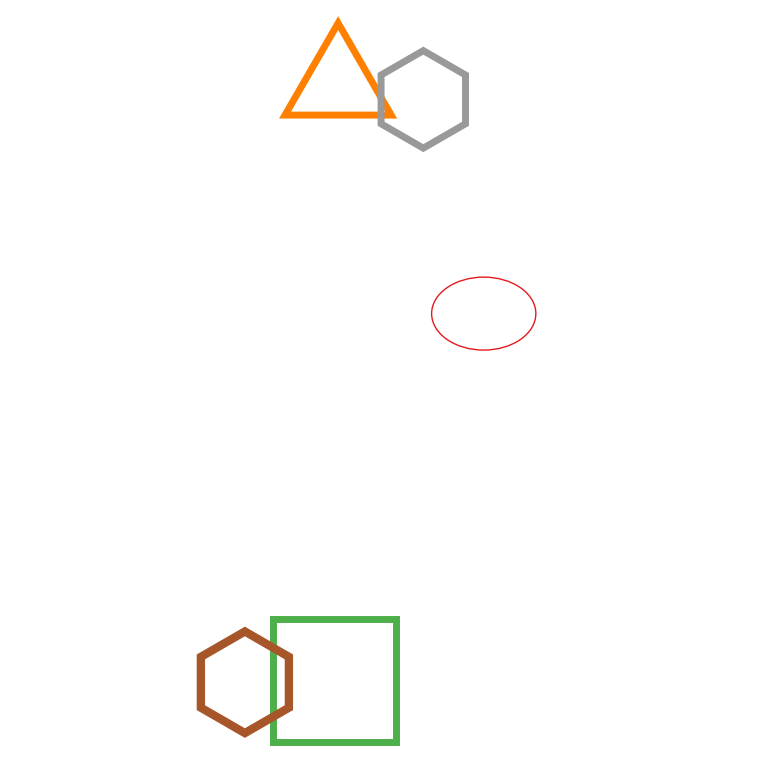[{"shape": "oval", "thickness": 0.5, "radius": 0.34, "center": [0.628, 0.593]}, {"shape": "square", "thickness": 2.5, "radius": 0.4, "center": [0.434, 0.117]}, {"shape": "triangle", "thickness": 2.5, "radius": 0.4, "center": [0.439, 0.89]}, {"shape": "hexagon", "thickness": 3, "radius": 0.33, "center": [0.318, 0.114]}, {"shape": "hexagon", "thickness": 2.5, "radius": 0.32, "center": [0.55, 0.871]}]